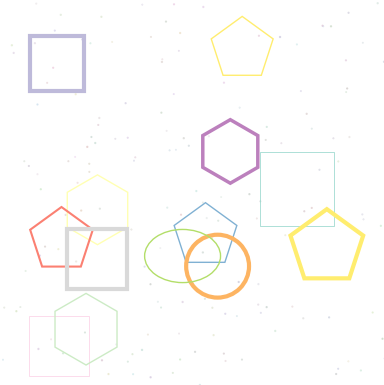[{"shape": "square", "thickness": 0.5, "radius": 0.48, "center": [0.772, 0.51]}, {"shape": "hexagon", "thickness": 1, "radius": 0.45, "center": [0.253, 0.455]}, {"shape": "square", "thickness": 3, "radius": 0.35, "center": [0.148, 0.835]}, {"shape": "pentagon", "thickness": 1.5, "radius": 0.43, "center": [0.16, 0.377]}, {"shape": "pentagon", "thickness": 1, "radius": 0.43, "center": [0.534, 0.388]}, {"shape": "circle", "thickness": 3, "radius": 0.41, "center": [0.565, 0.309]}, {"shape": "oval", "thickness": 1, "radius": 0.49, "center": [0.474, 0.335]}, {"shape": "square", "thickness": 0.5, "radius": 0.39, "center": [0.152, 0.1]}, {"shape": "square", "thickness": 3, "radius": 0.39, "center": [0.253, 0.328]}, {"shape": "hexagon", "thickness": 2.5, "radius": 0.41, "center": [0.598, 0.607]}, {"shape": "hexagon", "thickness": 1, "radius": 0.46, "center": [0.223, 0.145]}, {"shape": "pentagon", "thickness": 1, "radius": 0.42, "center": [0.629, 0.873]}, {"shape": "pentagon", "thickness": 3, "radius": 0.5, "center": [0.849, 0.357]}]